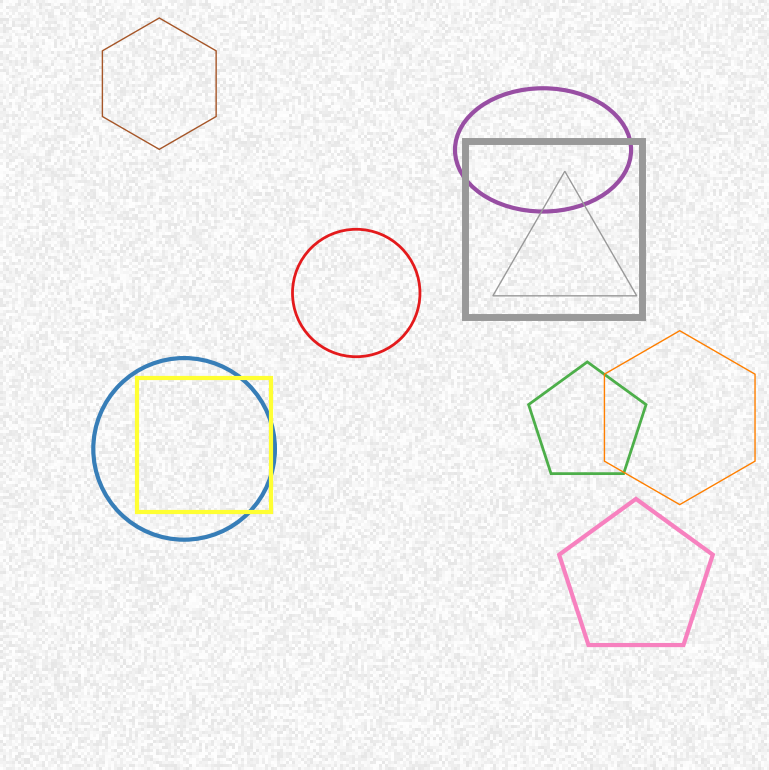[{"shape": "circle", "thickness": 1, "radius": 0.41, "center": [0.463, 0.619]}, {"shape": "circle", "thickness": 1.5, "radius": 0.59, "center": [0.239, 0.417]}, {"shape": "pentagon", "thickness": 1, "radius": 0.4, "center": [0.763, 0.45]}, {"shape": "oval", "thickness": 1.5, "radius": 0.57, "center": [0.705, 0.805]}, {"shape": "hexagon", "thickness": 0.5, "radius": 0.56, "center": [0.883, 0.458]}, {"shape": "square", "thickness": 1.5, "radius": 0.44, "center": [0.265, 0.423]}, {"shape": "hexagon", "thickness": 0.5, "radius": 0.43, "center": [0.207, 0.891]}, {"shape": "pentagon", "thickness": 1.5, "radius": 0.52, "center": [0.826, 0.247]}, {"shape": "square", "thickness": 2.5, "radius": 0.57, "center": [0.719, 0.702]}, {"shape": "triangle", "thickness": 0.5, "radius": 0.54, "center": [0.734, 0.67]}]